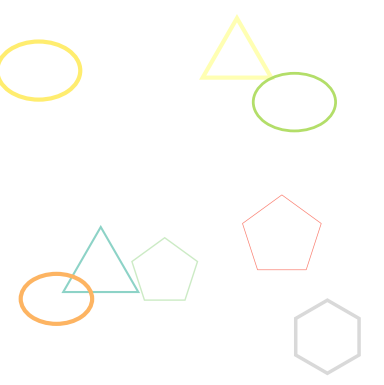[{"shape": "triangle", "thickness": 1.5, "radius": 0.56, "center": [0.262, 0.298]}, {"shape": "triangle", "thickness": 3, "radius": 0.51, "center": [0.616, 0.85]}, {"shape": "pentagon", "thickness": 0.5, "radius": 0.54, "center": [0.732, 0.386]}, {"shape": "oval", "thickness": 3, "radius": 0.46, "center": [0.147, 0.224]}, {"shape": "oval", "thickness": 2, "radius": 0.53, "center": [0.765, 0.735]}, {"shape": "hexagon", "thickness": 2.5, "radius": 0.47, "center": [0.85, 0.125]}, {"shape": "pentagon", "thickness": 1, "radius": 0.45, "center": [0.428, 0.293]}, {"shape": "oval", "thickness": 3, "radius": 0.54, "center": [0.101, 0.817]}]